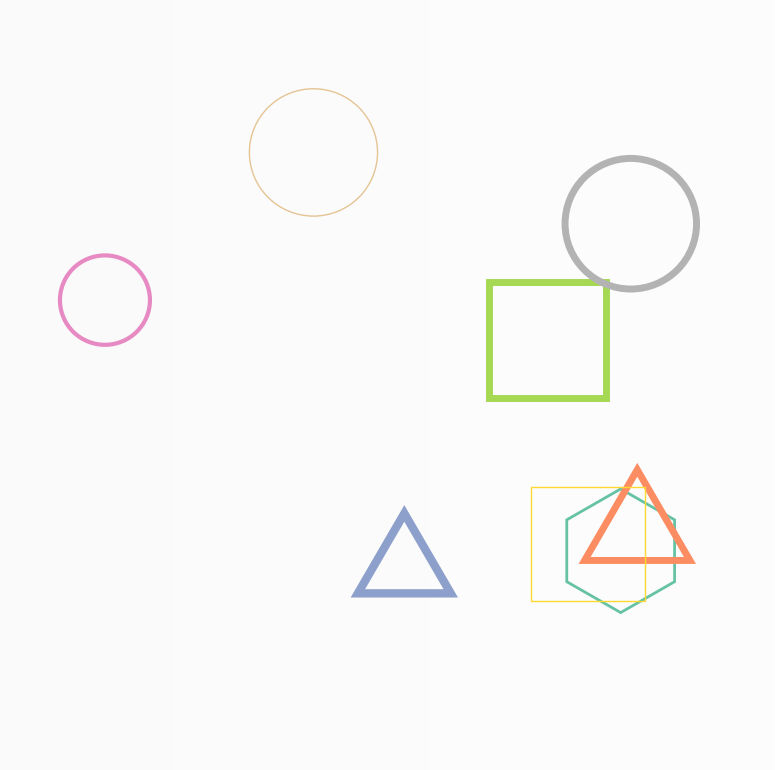[{"shape": "hexagon", "thickness": 1, "radius": 0.4, "center": [0.801, 0.285]}, {"shape": "triangle", "thickness": 2.5, "radius": 0.39, "center": [0.822, 0.311]}, {"shape": "triangle", "thickness": 3, "radius": 0.35, "center": [0.522, 0.264]}, {"shape": "circle", "thickness": 1.5, "radius": 0.29, "center": [0.135, 0.61]}, {"shape": "square", "thickness": 2.5, "radius": 0.38, "center": [0.707, 0.559]}, {"shape": "square", "thickness": 0.5, "radius": 0.37, "center": [0.759, 0.294]}, {"shape": "circle", "thickness": 0.5, "radius": 0.41, "center": [0.404, 0.802]}, {"shape": "circle", "thickness": 2.5, "radius": 0.42, "center": [0.814, 0.709]}]